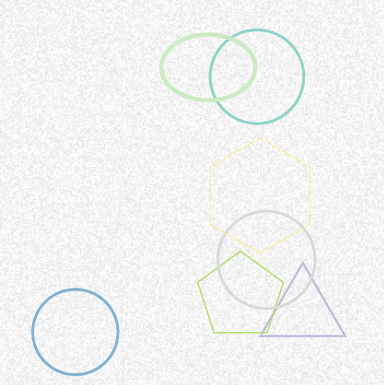[{"shape": "circle", "thickness": 2, "radius": 0.61, "center": [0.667, 0.801]}, {"shape": "triangle", "thickness": 1.5, "radius": 0.63, "center": [0.787, 0.19]}, {"shape": "circle", "thickness": 2, "radius": 0.55, "center": [0.196, 0.138]}, {"shape": "pentagon", "thickness": 1, "radius": 0.59, "center": [0.625, 0.231]}, {"shape": "circle", "thickness": 2, "radius": 0.63, "center": [0.692, 0.325]}, {"shape": "oval", "thickness": 3, "radius": 0.61, "center": [0.541, 0.825]}, {"shape": "hexagon", "thickness": 0.5, "radius": 0.75, "center": [0.676, 0.492]}]